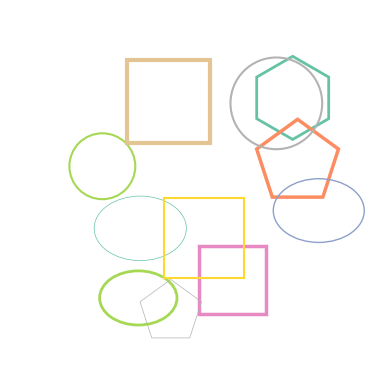[{"shape": "hexagon", "thickness": 2, "radius": 0.54, "center": [0.76, 0.746]}, {"shape": "oval", "thickness": 0.5, "radius": 0.6, "center": [0.364, 0.407]}, {"shape": "pentagon", "thickness": 2.5, "radius": 0.56, "center": [0.773, 0.578]}, {"shape": "oval", "thickness": 1, "radius": 0.59, "center": [0.828, 0.453]}, {"shape": "square", "thickness": 2.5, "radius": 0.44, "center": [0.604, 0.273]}, {"shape": "oval", "thickness": 2, "radius": 0.5, "center": [0.359, 0.226]}, {"shape": "circle", "thickness": 1.5, "radius": 0.43, "center": [0.266, 0.568]}, {"shape": "square", "thickness": 1.5, "radius": 0.52, "center": [0.529, 0.382]}, {"shape": "square", "thickness": 3, "radius": 0.54, "center": [0.438, 0.737]}, {"shape": "circle", "thickness": 1.5, "radius": 0.6, "center": [0.718, 0.732]}, {"shape": "pentagon", "thickness": 0.5, "radius": 0.42, "center": [0.444, 0.19]}]